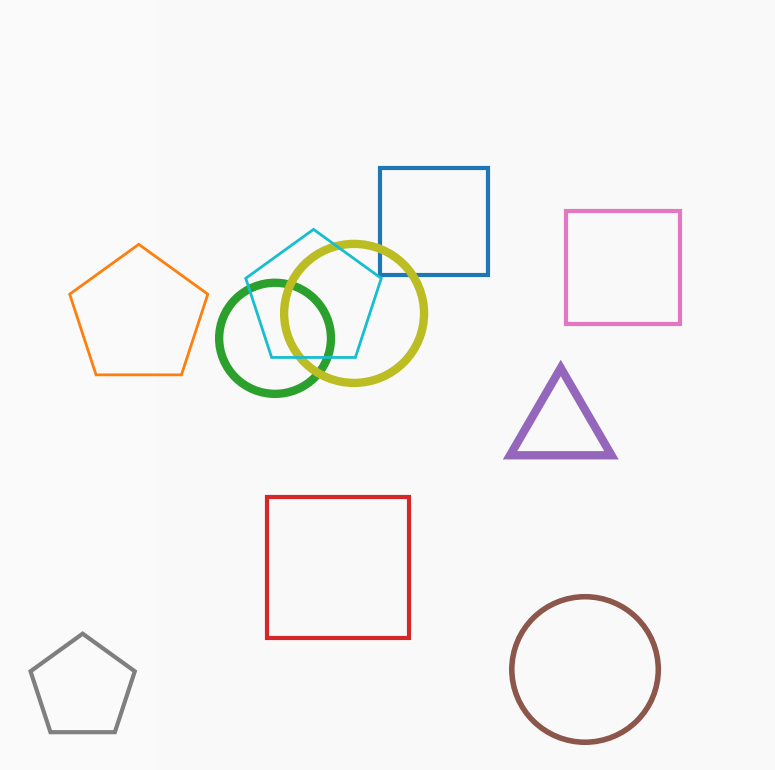[{"shape": "square", "thickness": 1.5, "radius": 0.35, "center": [0.56, 0.712]}, {"shape": "pentagon", "thickness": 1, "radius": 0.47, "center": [0.179, 0.589]}, {"shape": "circle", "thickness": 3, "radius": 0.36, "center": [0.355, 0.561]}, {"shape": "square", "thickness": 1.5, "radius": 0.46, "center": [0.436, 0.263]}, {"shape": "triangle", "thickness": 3, "radius": 0.38, "center": [0.724, 0.447]}, {"shape": "circle", "thickness": 2, "radius": 0.47, "center": [0.755, 0.131]}, {"shape": "square", "thickness": 1.5, "radius": 0.37, "center": [0.804, 0.653]}, {"shape": "pentagon", "thickness": 1.5, "radius": 0.35, "center": [0.107, 0.106]}, {"shape": "circle", "thickness": 3, "radius": 0.45, "center": [0.457, 0.593]}, {"shape": "pentagon", "thickness": 1, "radius": 0.46, "center": [0.405, 0.61]}]